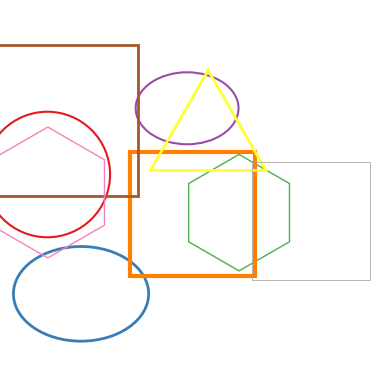[{"shape": "circle", "thickness": 1.5, "radius": 0.82, "center": [0.123, 0.547]}, {"shape": "oval", "thickness": 2, "radius": 0.88, "center": [0.21, 0.237]}, {"shape": "hexagon", "thickness": 1, "radius": 0.76, "center": [0.621, 0.448]}, {"shape": "oval", "thickness": 1.5, "radius": 0.67, "center": [0.486, 0.719]}, {"shape": "square", "thickness": 3, "radius": 0.81, "center": [0.5, 0.445]}, {"shape": "triangle", "thickness": 2, "radius": 0.87, "center": [0.541, 0.644]}, {"shape": "square", "thickness": 2, "radius": 0.98, "center": [0.163, 0.686]}, {"shape": "hexagon", "thickness": 1, "radius": 0.85, "center": [0.124, 0.5]}, {"shape": "square", "thickness": 0.5, "radius": 0.77, "center": [0.808, 0.425]}]